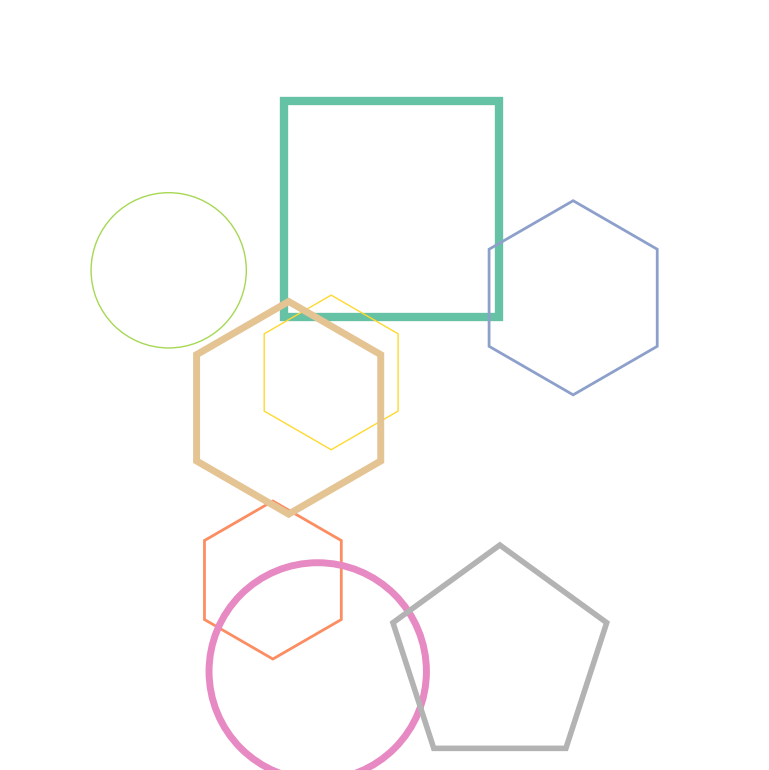[{"shape": "square", "thickness": 3, "radius": 0.7, "center": [0.508, 0.728]}, {"shape": "hexagon", "thickness": 1, "radius": 0.51, "center": [0.354, 0.247]}, {"shape": "hexagon", "thickness": 1, "radius": 0.63, "center": [0.744, 0.613]}, {"shape": "circle", "thickness": 2.5, "radius": 0.71, "center": [0.413, 0.128]}, {"shape": "circle", "thickness": 0.5, "radius": 0.5, "center": [0.219, 0.649]}, {"shape": "hexagon", "thickness": 0.5, "radius": 0.5, "center": [0.43, 0.516]}, {"shape": "hexagon", "thickness": 2.5, "radius": 0.69, "center": [0.375, 0.47]}, {"shape": "pentagon", "thickness": 2, "radius": 0.73, "center": [0.649, 0.146]}]